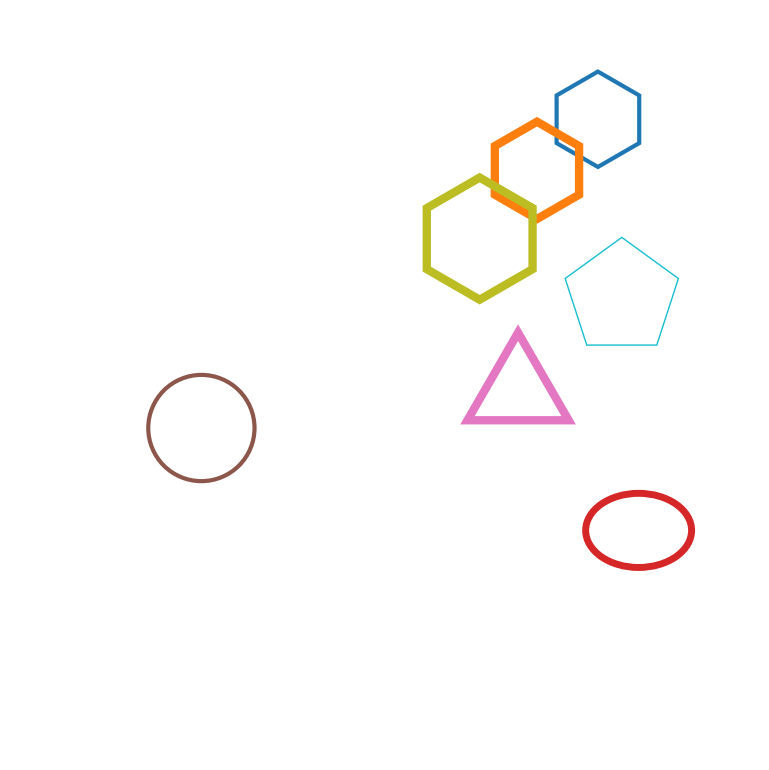[{"shape": "hexagon", "thickness": 1.5, "radius": 0.31, "center": [0.777, 0.845]}, {"shape": "hexagon", "thickness": 3, "radius": 0.32, "center": [0.697, 0.779]}, {"shape": "oval", "thickness": 2.5, "radius": 0.34, "center": [0.829, 0.311]}, {"shape": "circle", "thickness": 1.5, "radius": 0.35, "center": [0.262, 0.444]}, {"shape": "triangle", "thickness": 3, "radius": 0.38, "center": [0.673, 0.492]}, {"shape": "hexagon", "thickness": 3, "radius": 0.4, "center": [0.623, 0.69]}, {"shape": "pentagon", "thickness": 0.5, "radius": 0.39, "center": [0.807, 0.614]}]